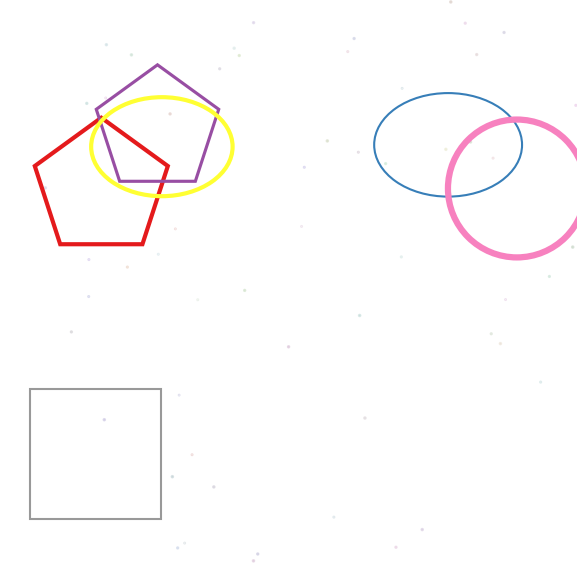[{"shape": "pentagon", "thickness": 2, "radius": 0.61, "center": [0.175, 0.674]}, {"shape": "oval", "thickness": 1, "radius": 0.64, "center": [0.776, 0.748]}, {"shape": "pentagon", "thickness": 1.5, "radius": 0.56, "center": [0.273, 0.775]}, {"shape": "oval", "thickness": 2, "radius": 0.61, "center": [0.28, 0.745]}, {"shape": "circle", "thickness": 3, "radius": 0.6, "center": [0.895, 0.673]}, {"shape": "square", "thickness": 1, "radius": 0.56, "center": [0.165, 0.213]}]